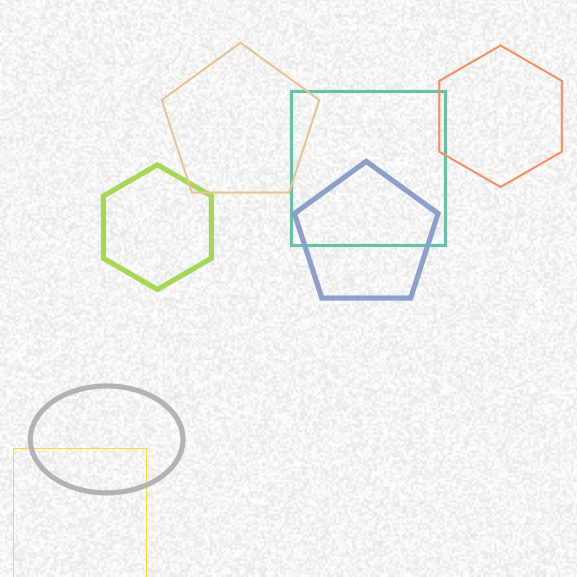[{"shape": "square", "thickness": 1.5, "radius": 0.67, "center": [0.637, 0.708]}, {"shape": "hexagon", "thickness": 1, "radius": 0.61, "center": [0.867, 0.798]}, {"shape": "pentagon", "thickness": 2.5, "radius": 0.65, "center": [0.634, 0.589]}, {"shape": "hexagon", "thickness": 2.5, "radius": 0.54, "center": [0.273, 0.606]}, {"shape": "square", "thickness": 0.5, "radius": 0.58, "center": [0.138, 0.107]}, {"shape": "pentagon", "thickness": 1, "radius": 0.72, "center": [0.416, 0.782]}, {"shape": "oval", "thickness": 2.5, "radius": 0.66, "center": [0.185, 0.238]}]